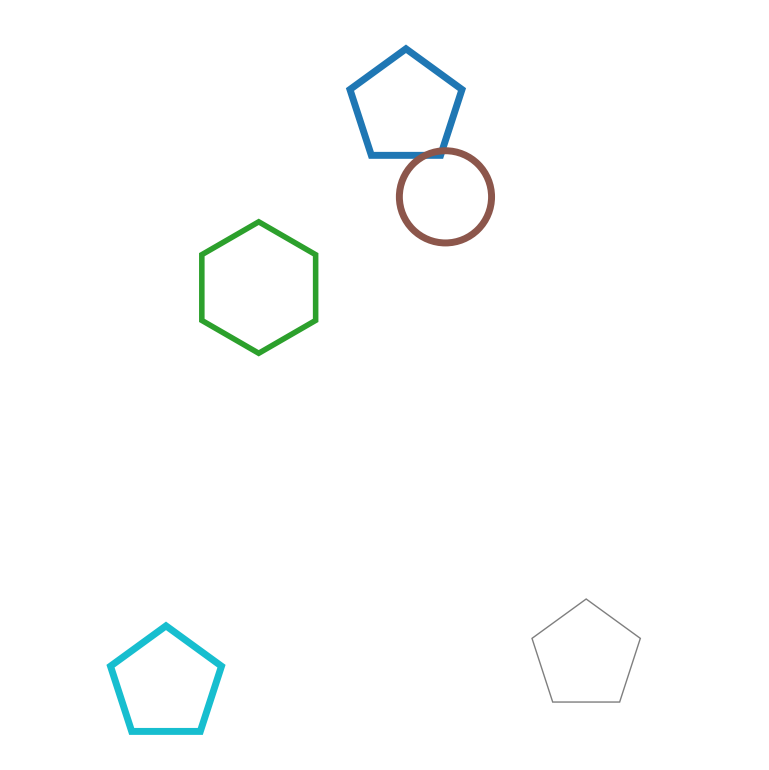[{"shape": "pentagon", "thickness": 2.5, "radius": 0.38, "center": [0.527, 0.86]}, {"shape": "hexagon", "thickness": 2, "radius": 0.43, "center": [0.336, 0.627]}, {"shape": "circle", "thickness": 2.5, "radius": 0.3, "center": [0.579, 0.744]}, {"shape": "pentagon", "thickness": 0.5, "radius": 0.37, "center": [0.761, 0.148]}, {"shape": "pentagon", "thickness": 2.5, "radius": 0.38, "center": [0.216, 0.111]}]